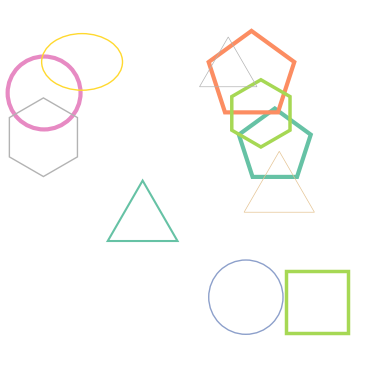[{"shape": "triangle", "thickness": 1.5, "radius": 0.52, "center": [0.37, 0.426]}, {"shape": "pentagon", "thickness": 3, "radius": 0.49, "center": [0.714, 0.62]}, {"shape": "pentagon", "thickness": 3, "radius": 0.58, "center": [0.653, 0.803]}, {"shape": "circle", "thickness": 1, "radius": 0.48, "center": [0.639, 0.228]}, {"shape": "circle", "thickness": 3, "radius": 0.47, "center": [0.115, 0.759]}, {"shape": "hexagon", "thickness": 2.5, "radius": 0.44, "center": [0.678, 0.705]}, {"shape": "square", "thickness": 2.5, "radius": 0.4, "center": [0.824, 0.215]}, {"shape": "oval", "thickness": 1, "radius": 0.53, "center": [0.213, 0.839]}, {"shape": "triangle", "thickness": 0.5, "radius": 0.53, "center": [0.725, 0.502]}, {"shape": "triangle", "thickness": 0.5, "radius": 0.43, "center": [0.593, 0.818]}, {"shape": "hexagon", "thickness": 1, "radius": 0.51, "center": [0.113, 0.644]}]